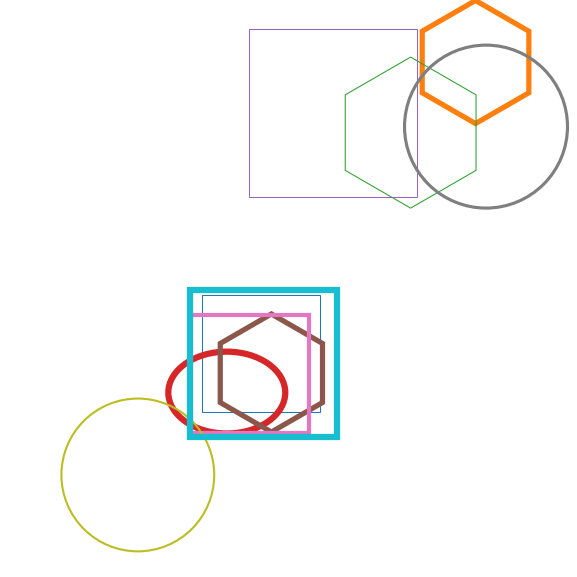[{"shape": "square", "thickness": 0.5, "radius": 0.51, "center": [0.452, 0.387]}, {"shape": "hexagon", "thickness": 2.5, "radius": 0.53, "center": [0.823, 0.892]}, {"shape": "hexagon", "thickness": 0.5, "radius": 0.65, "center": [0.711, 0.77]}, {"shape": "oval", "thickness": 3, "radius": 0.51, "center": [0.393, 0.319]}, {"shape": "square", "thickness": 0.5, "radius": 0.73, "center": [0.577, 0.804]}, {"shape": "hexagon", "thickness": 2.5, "radius": 0.51, "center": [0.47, 0.353]}, {"shape": "square", "thickness": 2, "radius": 0.51, "center": [0.433, 0.351]}, {"shape": "circle", "thickness": 1.5, "radius": 0.71, "center": [0.842, 0.78]}, {"shape": "circle", "thickness": 1, "radius": 0.66, "center": [0.239, 0.177]}, {"shape": "square", "thickness": 3, "radius": 0.64, "center": [0.456, 0.37]}]